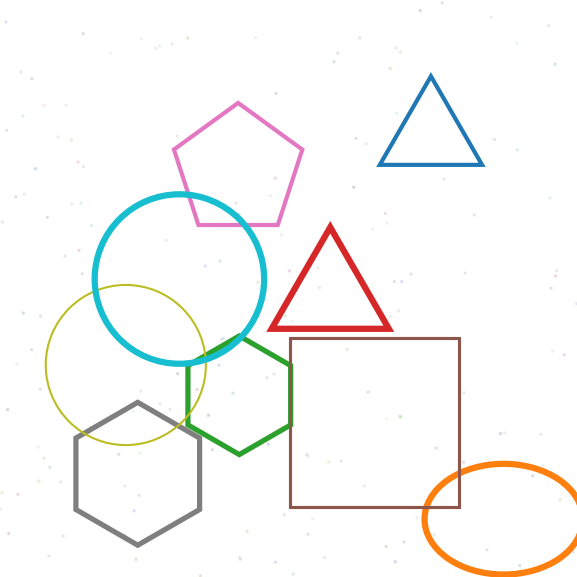[{"shape": "triangle", "thickness": 2, "radius": 0.51, "center": [0.746, 0.765]}, {"shape": "oval", "thickness": 3, "radius": 0.68, "center": [0.872, 0.1]}, {"shape": "hexagon", "thickness": 2.5, "radius": 0.51, "center": [0.414, 0.315]}, {"shape": "triangle", "thickness": 3, "radius": 0.59, "center": [0.572, 0.488]}, {"shape": "square", "thickness": 1.5, "radius": 0.73, "center": [0.649, 0.267]}, {"shape": "pentagon", "thickness": 2, "radius": 0.58, "center": [0.412, 0.704]}, {"shape": "hexagon", "thickness": 2.5, "radius": 0.62, "center": [0.239, 0.179]}, {"shape": "circle", "thickness": 1, "radius": 0.69, "center": [0.218, 0.367]}, {"shape": "circle", "thickness": 3, "radius": 0.73, "center": [0.311, 0.516]}]